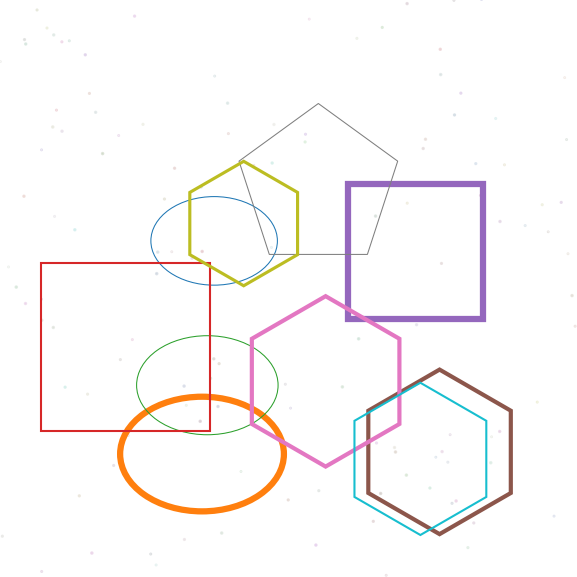[{"shape": "oval", "thickness": 0.5, "radius": 0.55, "center": [0.371, 0.582]}, {"shape": "oval", "thickness": 3, "radius": 0.71, "center": [0.35, 0.213]}, {"shape": "oval", "thickness": 0.5, "radius": 0.61, "center": [0.359, 0.332]}, {"shape": "square", "thickness": 1, "radius": 0.73, "center": [0.217, 0.399]}, {"shape": "square", "thickness": 3, "radius": 0.58, "center": [0.719, 0.563]}, {"shape": "hexagon", "thickness": 2, "radius": 0.71, "center": [0.761, 0.217]}, {"shape": "hexagon", "thickness": 2, "radius": 0.74, "center": [0.564, 0.339]}, {"shape": "pentagon", "thickness": 0.5, "radius": 0.72, "center": [0.551, 0.675]}, {"shape": "hexagon", "thickness": 1.5, "radius": 0.54, "center": [0.422, 0.612]}, {"shape": "hexagon", "thickness": 1, "radius": 0.66, "center": [0.728, 0.205]}]